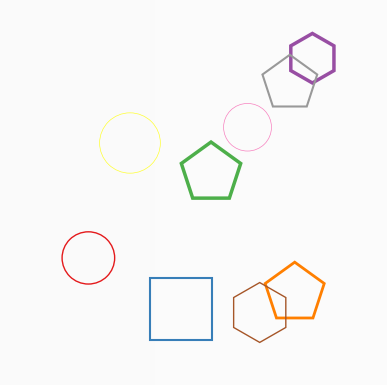[{"shape": "circle", "thickness": 1, "radius": 0.34, "center": [0.228, 0.33]}, {"shape": "square", "thickness": 1.5, "radius": 0.4, "center": [0.467, 0.197]}, {"shape": "pentagon", "thickness": 2.5, "radius": 0.4, "center": [0.545, 0.551]}, {"shape": "hexagon", "thickness": 2.5, "radius": 0.32, "center": [0.806, 0.849]}, {"shape": "pentagon", "thickness": 2, "radius": 0.4, "center": [0.761, 0.239]}, {"shape": "circle", "thickness": 0.5, "radius": 0.39, "center": [0.335, 0.629]}, {"shape": "hexagon", "thickness": 1, "radius": 0.39, "center": [0.67, 0.188]}, {"shape": "circle", "thickness": 0.5, "radius": 0.31, "center": [0.639, 0.67]}, {"shape": "pentagon", "thickness": 1.5, "radius": 0.37, "center": [0.748, 0.783]}]